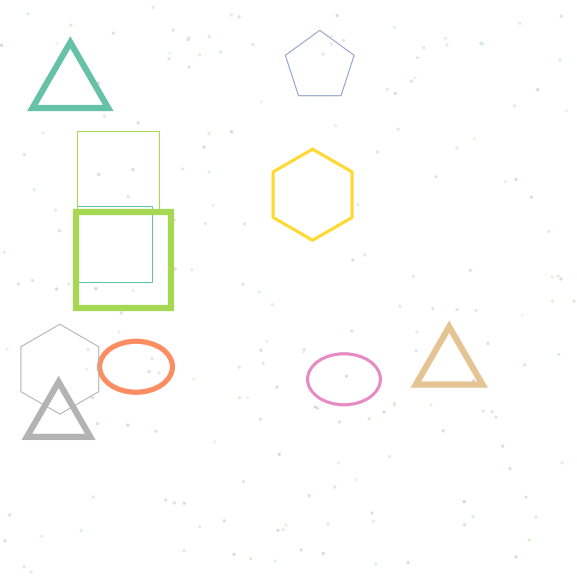[{"shape": "triangle", "thickness": 3, "radius": 0.38, "center": [0.122, 0.85]}, {"shape": "square", "thickness": 0.5, "radius": 0.33, "center": [0.198, 0.576]}, {"shape": "oval", "thickness": 2.5, "radius": 0.32, "center": [0.236, 0.364]}, {"shape": "pentagon", "thickness": 0.5, "radius": 0.31, "center": [0.554, 0.884]}, {"shape": "oval", "thickness": 1.5, "radius": 0.32, "center": [0.596, 0.342]}, {"shape": "square", "thickness": 3, "radius": 0.41, "center": [0.214, 0.549]}, {"shape": "square", "thickness": 0.5, "radius": 0.36, "center": [0.204, 0.701]}, {"shape": "hexagon", "thickness": 1.5, "radius": 0.39, "center": [0.541, 0.662]}, {"shape": "triangle", "thickness": 3, "radius": 0.33, "center": [0.778, 0.367]}, {"shape": "triangle", "thickness": 3, "radius": 0.32, "center": [0.102, 0.274]}, {"shape": "hexagon", "thickness": 0.5, "radius": 0.39, "center": [0.104, 0.36]}]